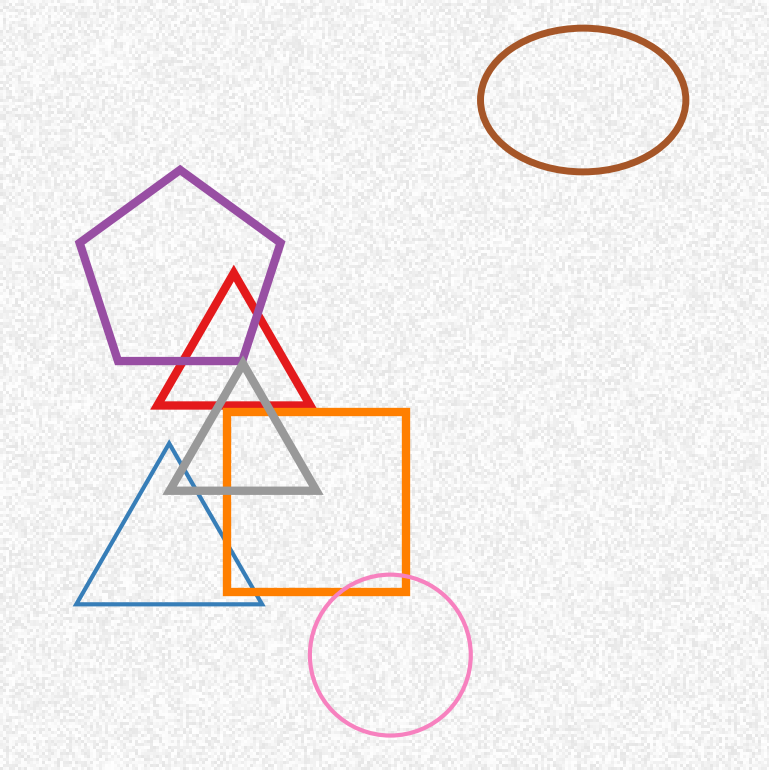[{"shape": "triangle", "thickness": 3, "radius": 0.57, "center": [0.304, 0.531]}, {"shape": "triangle", "thickness": 1.5, "radius": 0.7, "center": [0.22, 0.285]}, {"shape": "pentagon", "thickness": 3, "radius": 0.69, "center": [0.234, 0.642]}, {"shape": "square", "thickness": 3, "radius": 0.58, "center": [0.411, 0.348]}, {"shape": "oval", "thickness": 2.5, "radius": 0.67, "center": [0.757, 0.87]}, {"shape": "circle", "thickness": 1.5, "radius": 0.52, "center": [0.507, 0.149]}, {"shape": "triangle", "thickness": 3, "radius": 0.55, "center": [0.316, 0.418]}]